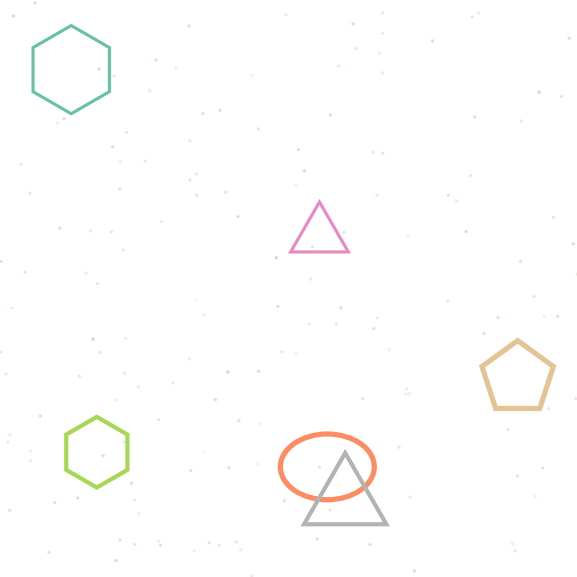[{"shape": "hexagon", "thickness": 1.5, "radius": 0.38, "center": [0.123, 0.879]}, {"shape": "oval", "thickness": 2.5, "radius": 0.41, "center": [0.567, 0.191]}, {"shape": "triangle", "thickness": 1.5, "radius": 0.29, "center": [0.553, 0.592]}, {"shape": "hexagon", "thickness": 2, "radius": 0.31, "center": [0.168, 0.216]}, {"shape": "pentagon", "thickness": 2.5, "radius": 0.33, "center": [0.896, 0.344]}, {"shape": "triangle", "thickness": 2, "radius": 0.41, "center": [0.598, 0.133]}]